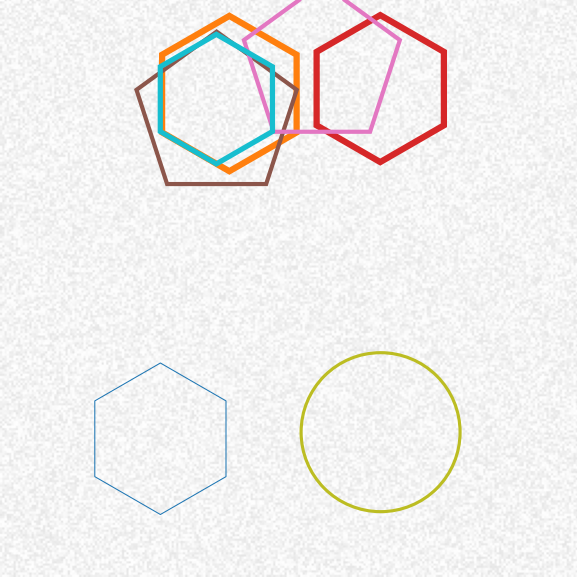[{"shape": "hexagon", "thickness": 0.5, "radius": 0.66, "center": [0.278, 0.239]}, {"shape": "hexagon", "thickness": 3, "radius": 0.67, "center": [0.397, 0.837]}, {"shape": "hexagon", "thickness": 3, "radius": 0.64, "center": [0.658, 0.846]}, {"shape": "pentagon", "thickness": 2, "radius": 0.73, "center": [0.375, 0.798]}, {"shape": "pentagon", "thickness": 2, "radius": 0.71, "center": [0.557, 0.886]}, {"shape": "circle", "thickness": 1.5, "radius": 0.69, "center": [0.659, 0.251]}, {"shape": "hexagon", "thickness": 2.5, "radius": 0.56, "center": [0.375, 0.828]}]